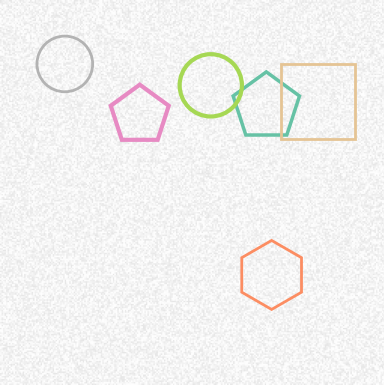[{"shape": "pentagon", "thickness": 2.5, "radius": 0.45, "center": [0.692, 0.723]}, {"shape": "hexagon", "thickness": 2, "radius": 0.45, "center": [0.706, 0.286]}, {"shape": "pentagon", "thickness": 3, "radius": 0.4, "center": [0.363, 0.701]}, {"shape": "circle", "thickness": 3, "radius": 0.4, "center": [0.547, 0.778]}, {"shape": "square", "thickness": 2, "radius": 0.49, "center": [0.826, 0.735]}, {"shape": "circle", "thickness": 2, "radius": 0.36, "center": [0.168, 0.834]}]